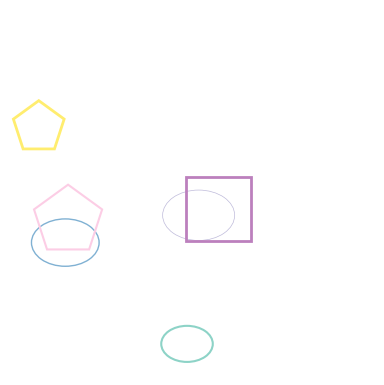[{"shape": "oval", "thickness": 1.5, "radius": 0.33, "center": [0.486, 0.107]}, {"shape": "oval", "thickness": 0.5, "radius": 0.47, "center": [0.516, 0.441]}, {"shape": "oval", "thickness": 1, "radius": 0.44, "center": [0.17, 0.37]}, {"shape": "pentagon", "thickness": 1.5, "radius": 0.46, "center": [0.177, 0.427]}, {"shape": "square", "thickness": 2, "radius": 0.42, "center": [0.567, 0.456]}, {"shape": "pentagon", "thickness": 2, "radius": 0.35, "center": [0.101, 0.669]}]